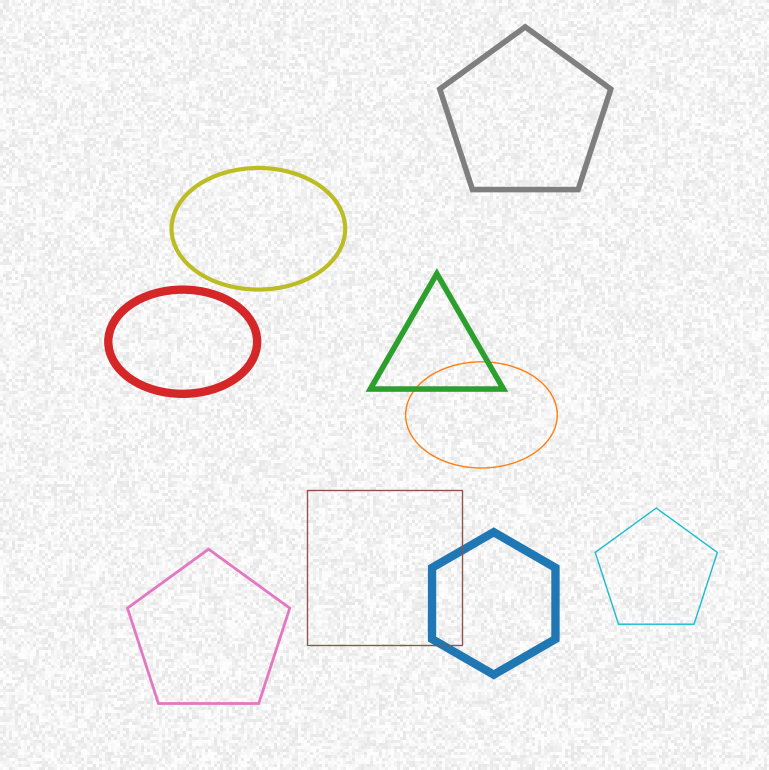[{"shape": "hexagon", "thickness": 3, "radius": 0.46, "center": [0.641, 0.216]}, {"shape": "oval", "thickness": 0.5, "radius": 0.49, "center": [0.625, 0.461]}, {"shape": "triangle", "thickness": 2, "radius": 0.5, "center": [0.567, 0.545]}, {"shape": "oval", "thickness": 3, "radius": 0.48, "center": [0.237, 0.556]}, {"shape": "square", "thickness": 0.5, "radius": 0.5, "center": [0.5, 0.264]}, {"shape": "pentagon", "thickness": 1, "radius": 0.55, "center": [0.271, 0.176]}, {"shape": "pentagon", "thickness": 2, "radius": 0.58, "center": [0.682, 0.848]}, {"shape": "oval", "thickness": 1.5, "radius": 0.56, "center": [0.336, 0.703]}, {"shape": "pentagon", "thickness": 0.5, "radius": 0.42, "center": [0.852, 0.257]}]